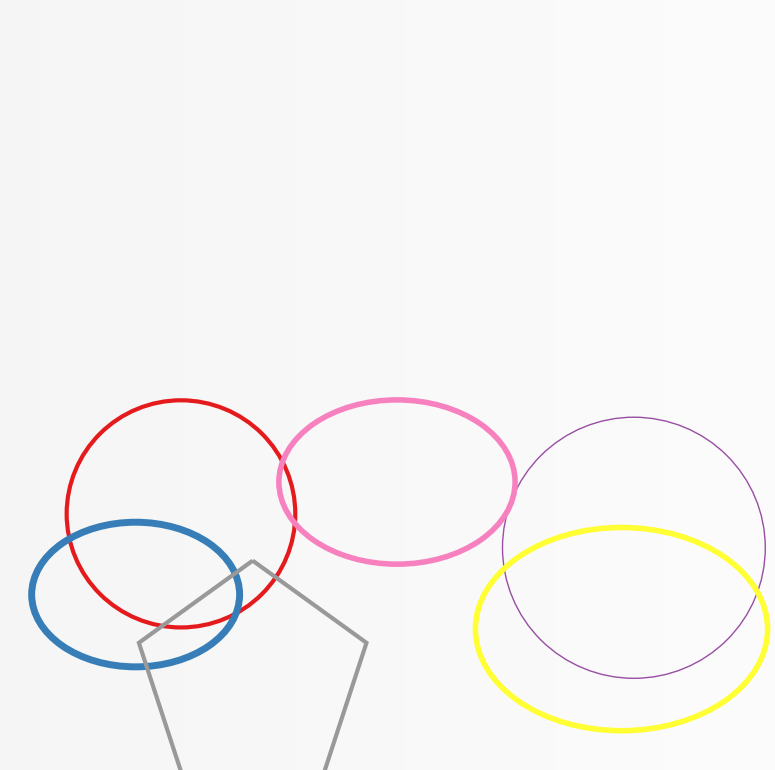[{"shape": "circle", "thickness": 1.5, "radius": 0.74, "center": [0.234, 0.333]}, {"shape": "oval", "thickness": 2.5, "radius": 0.67, "center": [0.175, 0.228]}, {"shape": "circle", "thickness": 0.5, "radius": 0.85, "center": [0.818, 0.289]}, {"shape": "oval", "thickness": 2, "radius": 0.94, "center": [0.802, 0.183]}, {"shape": "oval", "thickness": 2, "radius": 0.76, "center": [0.512, 0.374]}, {"shape": "pentagon", "thickness": 1.5, "radius": 0.77, "center": [0.326, 0.117]}]